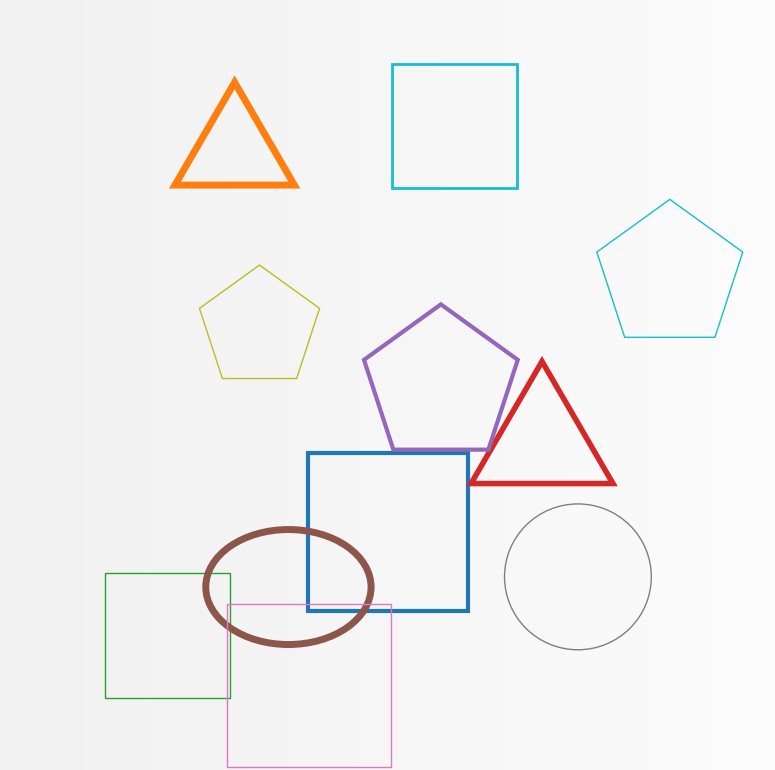[{"shape": "square", "thickness": 1.5, "radius": 0.52, "center": [0.501, 0.309]}, {"shape": "triangle", "thickness": 2.5, "radius": 0.44, "center": [0.303, 0.804]}, {"shape": "square", "thickness": 0.5, "radius": 0.4, "center": [0.216, 0.175]}, {"shape": "triangle", "thickness": 2, "radius": 0.53, "center": [0.699, 0.425]}, {"shape": "pentagon", "thickness": 1.5, "radius": 0.52, "center": [0.569, 0.5]}, {"shape": "oval", "thickness": 2.5, "radius": 0.53, "center": [0.372, 0.238]}, {"shape": "square", "thickness": 0.5, "radius": 0.53, "center": [0.399, 0.11]}, {"shape": "circle", "thickness": 0.5, "radius": 0.47, "center": [0.746, 0.251]}, {"shape": "pentagon", "thickness": 0.5, "radius": 0.41, "center": [0.335, 0.574]}, {"shape": "pentagon", "thickness": 0.5, "radius": 0.5, "center": [0.864, 0.642]}, {"shape": "square", "thickness": 1, "radius": 0.4, "center": [0.587, 0.836]}]